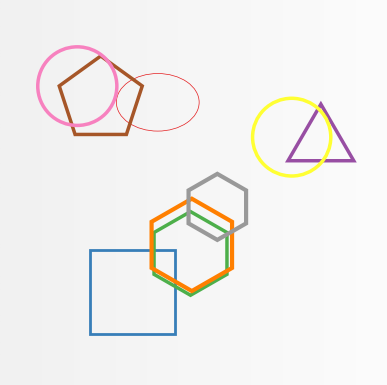[{"shape": "oval", "thickness": 0.5, "radius": 0.53, "center": [0.407, 0.734]}, {"shape": "square", "thickness": 2, "radius": 0.55, "center": [0.341, 0.241]}, {"shape": "hexagon", "thickness": 2.5, "radius": 0.54, "center": [0.492, 0.342]}, {"shape": "triangle", "thickness": 2.5, "radius": 0.49, "center": [0.828, 0.631]}, {"shape": "hexagon", "thickness": 3, "radius": 0.6, "center": [0.495, 0.364]}, {"shape": "circle", "thickness": 2.5, "radius": 0.5, "center": [0.753, 0.644]}, {"shape": "pentagon", "thickness": 2.5, "radius": 0.56, "center": [0.26, 0.742]}, {"shape": "circle", "thickness": 2.5, "radius": 0.51, "center": [0.199, 0.776]}, {"shape": "hexagon", "thickness": 3, "radius": 0.43, "center": [0.561, 0.463]}]